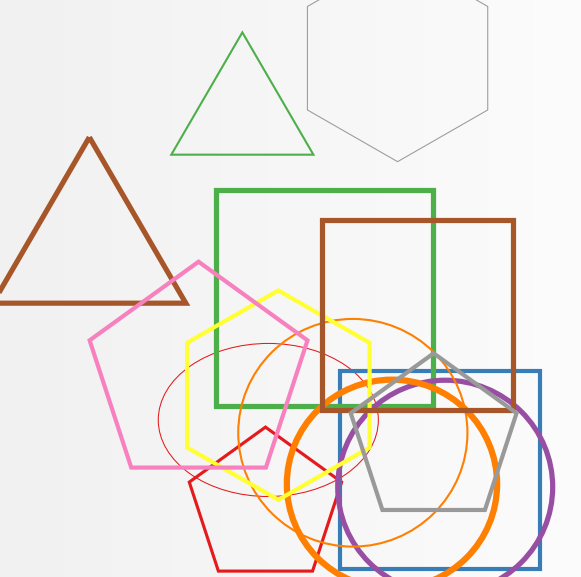[{"shape": "pentagon", "thickness": 1.5, "radius": 0.69, "center": [0.457, 0.122]}, {"shape": "oval", "thickness": 0.5, "radius": 0.95, "center": [0.462, 0.272]}, {"shape": "square", "thickness": 2, "radius": 0.86, "center": [0.757, 0.185]}, {"shape": "triangle", "thickness": 1, "radius": 0.71, "center": [0.417, 0.802]}, {"shape": "square", "thickness": 2.5, "radius": 0.93, "center": [0.558, 0.483]}, {"shape": "circle", "thickness": 2.5, "radius": 0.92, "center": [0.766, 0.156]}, {"shape": "circle", "thickness": 1, "radius": 0.99, "center": [0.607, 0.25]}, {"shape": "circle", "thickness": 3, "radius": 0.9, "center": [0.674, 0.161]}, {"shape": "hexagon", "thickness": 2, "radius": 0.91, "center": [0.479, 0.315]}, {"shape": "triangle", "thickness": 2.5, "radius": 0.96, "center": [0.154, 0.57]}, {"shape": "square", "thickness": 2.5, "radius": 0.82, "center": [0.717, 0.454]}, {"shape": "pentagon", "thickness": 2, "radius": 0.99, "center": [0.342, 0.349]}, {"shape": "pentagon", "thickness": 2, "radius": 0.75, "center": [0.746, 0.237]}, {"shape": "hexagon", "thickness": 0.5, "radius": 0.9, "center": [0.684, 0.898]}]